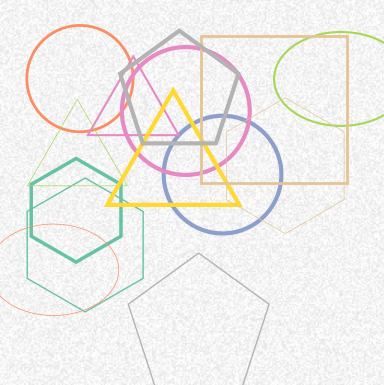[{"shape": "hexagon", "thickness": 1, "radius": 0.87, "center": [0.221, 0.364]}, {"shape": "hexagon", "thickness": 2.5, "radius": 0.67, "center": [0.198, 0.454]}, {"shape": "oval", "thickness": 0.5, "radius": 0.85, "center": [0.139, 0.299]}, {"shape": "circle", "thickness": 2, "radius": 0.69, "center": [0.208, 0.796]}, {"shape": "circle", "thickness": 3, "radius": 0.76, "center": [0.578, 0.546]}, {"shape": "triangle", "thickness": 1.5, "radius": 0.68, "center": [0.346, 0.717]}, {"shape": "circle", "thickness": 3, "radius": 0.83, "center": [0.483, 0.712]}, {"shape": "triangle", "thickness": 0.5, "radius": 0.75, "center": [0.201, 0.592]}, {"shape": "oval", "thickness": 1.5, "radius": 0.87, "center": [0.886, 0.795]}, {"shape": "triangle", "thickness": 3, "radius": 0.99, "center": [0.45, 0.567]}, {"shape": "hexagon", "thickness": 0.5, "radius": 0.88, "center": [0.741, 0.57]}, {"shape": "square", "thickness": 2, "radius": 0.95, "center": [0.712, 0.716]}, {"shape": "pentagon", "thickness": 3, "radius": 0.81, "center": [0.466, 0.758]}, {"shape": "pentagon", "thickness": 1, "radius": 0.96, "center": [0.516, 0.15]}]